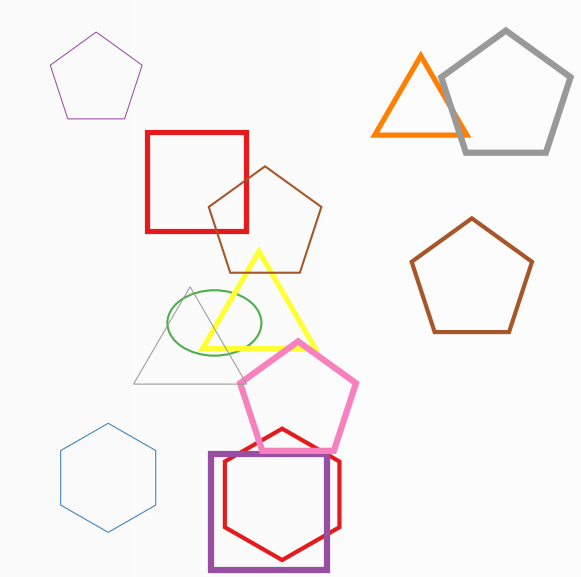[{"shape": "hexagon", "thickness": 2, "radius": 0.57, "center": [0.485, 0.143]}, {"shape": "square", "thickness": 2.5, "radius": 0.43, "center": [0.338, 0.685]}, {"shape": "hexagon", "thickness": 0.5, "radius": 0.47, "center": [0.186, 0.172]}, {"shape": "oval", "thickness": 1, "radius": 0.4, "center": [0.369, 0.44]}, {"shape": "square", "thickness": 3, "radius": 0.5, "center": [0.463, 0.112]}, {"shape": "pentagon", "thickness": 0.5, "radius": 0.42, "center": [0.166, 0.861]}, {"shape": "triangle", "thickness": 2.5, "radius": 0.46, "center": [0.724, 0.811]}, {"shape": "triangle", "thickness": 2.5, "radius": 0.56, "center": [0.445, 0.452]}, {"shape": "pentagon", "thickness": 1, "radius": 0.51, "center": [0.456, 0.609]}, {"shape": "pentagon", "thickness": 2, "radius": 0.54, "center": [0.812, 0.512]}, {"shape": "pentagon", "thickness": 3, "radius": 0.52, "center": [0.513, 0.303]}, {"shape": "pentagon", "thickness": 3, "radius": 0.58, "center": [0.87, 0.829]}, {"shape": "triangle", "thickness": 0.5, "radius": 0.56, "center": [0.327, 0.39]}]